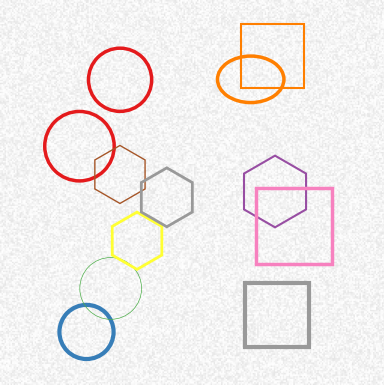[{"shape": "circle", "thickness": 2.5, "radius": 0.45, "center": [0.206, 0.62]}, {"shape": "circle", "thickness": 2.5, "radius": 0.41, "center": [0.312, 0.793]}, {"shape": "circle", "thickness": 3, "radius": 0.35, "center": [0.225, 0.138]}, {"shape": "circle", "thickness": 0.5, "radius": 0.4, "center": [0.288, 0.251]}, {"shape": "hexagon", "thickness": 1.5, "radius": 0.47, "center": [0.714, 0.503]}, {"shape": "square", "thickness": 1.5, "radius": 0.41, "center": [0.707, 0.855]}, {"shape": "oval", "thickness": 2.5, "radius": 0.43, "center": [0.651, 0.794]}, {"shape": "hexagon", "thickness": 2, "radius": 0.37, "center": [0.356, 0.375]}, {"shape": "hexagon", "thickness": 1, "radius": 0.38, "center": [0.312, 0.547]}, {"shape": "square", "thickness": 2.5, "radius": 0.5, "center": [0.763, 0.414]}, {"shape": "square", "thickness": 3, "radius": 0.42, "center": [0.721, 0.181]}, {"shape": "hexagon", "thickness": 2, "radius": 0.38, "center": [0.433, 0.488]}]